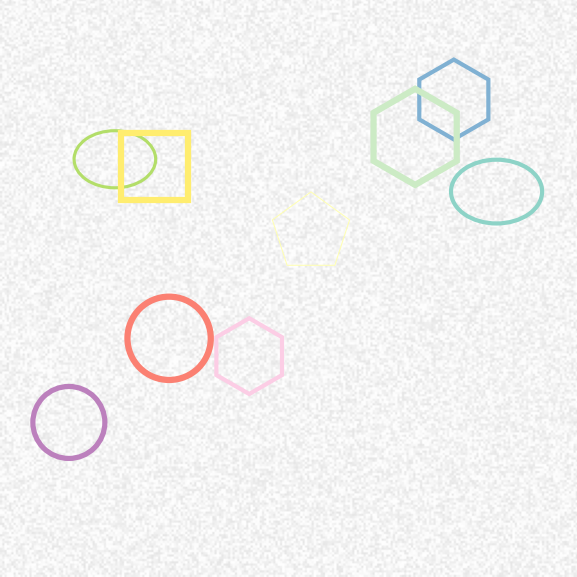[{"shape": "oval", "thickness": 2, "radius": 0.39, "center": [0.86, 0.667]}, {"shape": "pentagon", "thickness": 0.5, "radius": 0.35, "center": [0.538, 0.597]}, {"shape": "circle", "thickness": 3, "radius": 0.36, "center": [0.293, 0.413]}, {"shape": "hexagon", "thickness": 2, "radius": 0.35, "center": [0.786, 0.827]}, {"shape": "oval", "thickness": 1.5, "radius": 0.35, "center": [0.199, 0.723]}, {"shape": "hexagon", "thickness": 2, "radius": 0.33, "center": [0.432, 0.382]}, {"shape": "circle", "thickness": 2.5, "radius": 0.31, "center": [0.119, 0.268]}, {"shape": "hexagon", "thickness": 3, "radius": 0.42, "center": [0.719, 0.762]}, {"shape": "square", "thickness": 3, "radius": 0.29, "center": [0.267, 0.712]}]